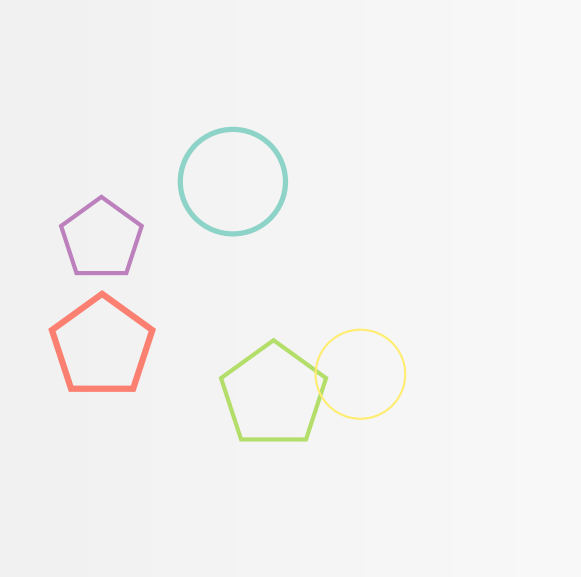[{"shape": "circle", "thickness": 2.5, "radius": 0.45, "center": [0.401, 0.685]}, {"shape": "pentagon", "thickness": 3, "radius": 0.45, "center": [0.176, 0.399]}, {"shape": "pentagon", "thickness": 2, "radius": 0.47, "center": [0.471, 0.315]}, {"shape": "pentagon", "thickness": 2, "radius": 0.36, "center": [0.174, 0.585]}, {"shape": "circle", "thickness": 1, "radius": 0.39, "center": [0.62, 0.351]}]